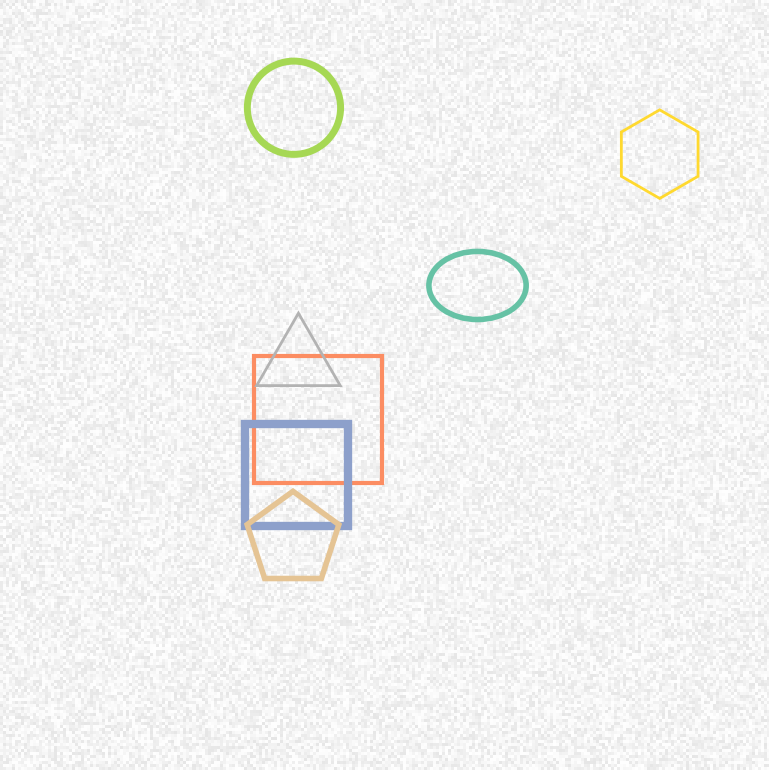[{"shape": "oval", "thickness": 2, "radius": 0.32, "center": [0.62, 0.629]}, {"shape": "square", "thickness": 1.5, "radius": 0.41, "center": [0.413, 0.455]}, {"shape": "square", "thickness": 3, "radius": 0.33, "center": [0.385, 0.384]}, {"shape": "circle", "thickness": 2.5, "radius": 0.3, "center": [0.382, 0.86]}, {"shape": "hexagon", "thickness": 1, "radius": 0.29, "center": [0.857, 0.8]}, {"shape": "pentagon", "thickness": 2, "radius": 0.31, "center": [0.381, 0.299]}, {"shape": "triangle", "thickness": 1, "radius": 0.31, "center": [0.388, 0.531]}]